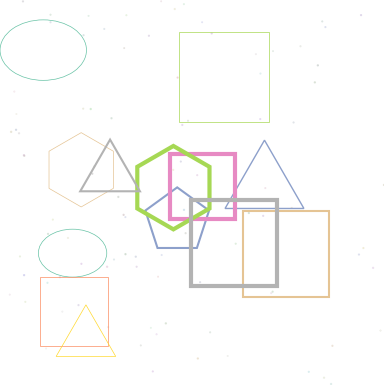[{"shape": "oval", "thickness": 0.5, "radius": 0.56, "center": [0.112, 0.87]}, {"shape": "oval", "thickness": 0.5, "radius": 0.44, "center": [0.188, 0.342]}, {"shape": "square", "thickness": 0.5, "radius": 0.44, "center": [0.191, 0.191]}, {"shape": "pentagon", "thickness": 1.5, "radius": 0.44, "center": [0.46, 0.426]}, {"shape": "triangle", "thickness": 1, "radius": 0.59, "center": [0.687, 0.518]}, {"shape": "square", "thickness": 3, "radius": 0.42, "center": [0.525, 0.516]}, {"shape": "square", "thickness": 0.5, "radius": 0.58, "center": [0.583, 0.8]}, {"shape": "hexagon", "thickness": 3, "radius": 0.54, "center": [0.45, 0.513]}, {"shape": "triangle", "thickness": 0.5, "radius": 0.45, "center": [0.223, 0.119]}, {"shape": "hexagon", "thickness": 0.5, "radius": 0.48, "center": [0.211, 0.559]}, {"shape": "square", "thickness": 1.5, "radius": 0.56, "center": [0.743, 0.34]}, {"shape": "triangle", "thickness": 1.5, "radius": 0.45, "center": [0.286, 0.548]}, {"shape": "square", "thickness": 3, "radius": 0.56, "center": [0.608, 0.369]}]